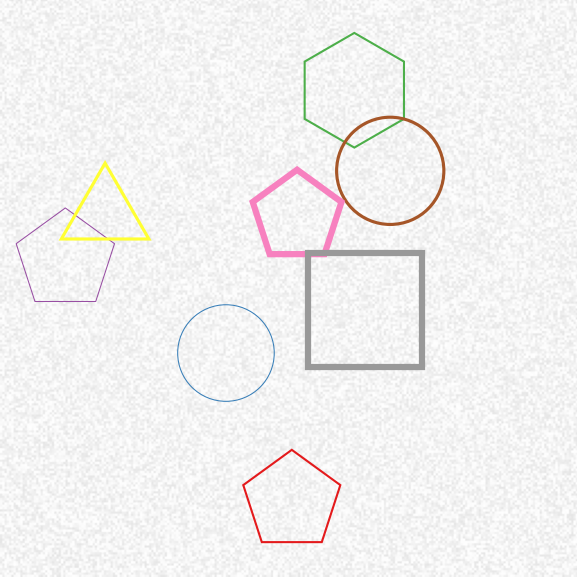[{"shape": "pentagon", "thickness": 1, "radius": 0.44, "center": [0.505, 0.132]}, {"shape": "circle", "thickness": 0.5, "radius": 0.42, "center": [0.391, 0.388]}, {"shape": "hexagon", "thickness": 1, "radius": 0.5, "center": [0.614, 0.843]}, {"shape": "pentagon", "thickness": 0.5, "radius": 0.45, "center": [0.113, 0.55]}, {"shape": "triangle", "thickness": 1.5, "radius": 0.44, "center": [0.182, 0.629]}, {"shape": "circle", "thickness": 1.5, "radius": 0.46, "center": [0.676, 0.703]}, {"shape": "pentagon", "thickness": 3, "radius": 0.4, "center": [0.514, 0.624]}, {"shape": "square", "thickness": 3, "radius": 0.49, "center": [0.632, 0.463]}]